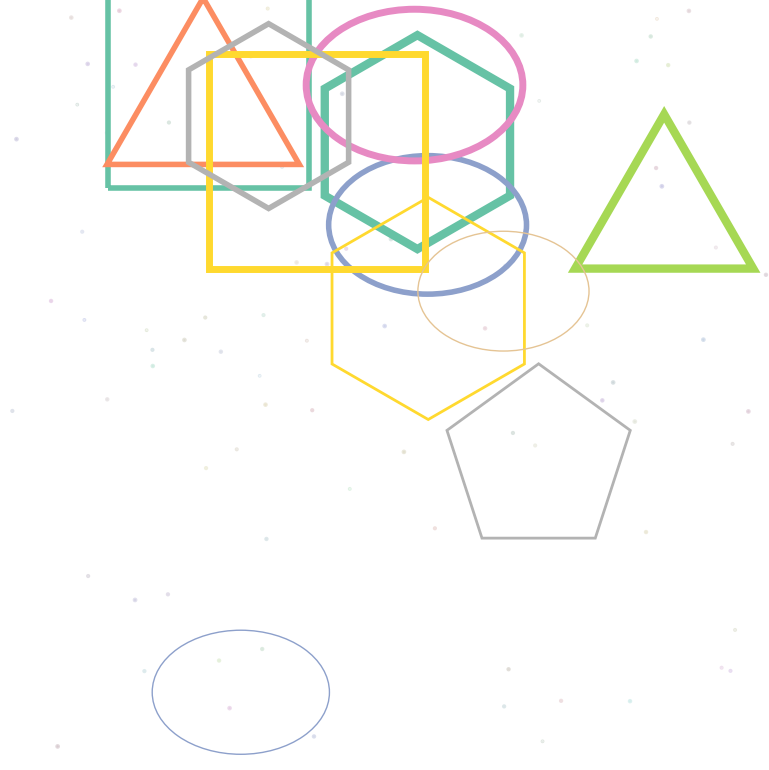[{"shape": "square", "thickness": 2, "radius": 0.65, "center": [0.271, 0.886]}, {"shape": "hexagon", "thickness": 3, "radius": 0.69, "center": [0.542, 0.815]}, {"shape": "triangle", "thickness": 2, "radius": 0.72, "center": [0.264, 0.859]}, {"shape": "oval", "thickness": 2, "radius": 0.64, "center": [0.555, 0.708]}, {"shape": "oval", "thickness": 0.5, "radius": 0.58, "center": [0.313, 0.101]}, {"shape": "oval", "thickness": 2.5, "radius": 0.7, "center": [0.538, 0.89]}, {"shape": "triangle", "thickness": 3, "radius": 0.67, "center": [0.863, 0.718]}, {"shape": "square", "thickness": 2.5, "radius": 0.7, "center": [0.412, 0.791]}, {"shape": "hexagon", "thickness": 1, "radius": 0.72, "center": [0.556, 0.599]}, {"shape": "oval", "thickness": 0.5, "radius": 0.56, "center": [0.654, 0.622]}, {"shape": "pentagon", "thickness": 1, "radius": 0.63, "center": [0.7, 0.402]}, {"shape": "hexagon", "thickness": 2, "radius": 0.6, "center": [0.349, 0.849]}]